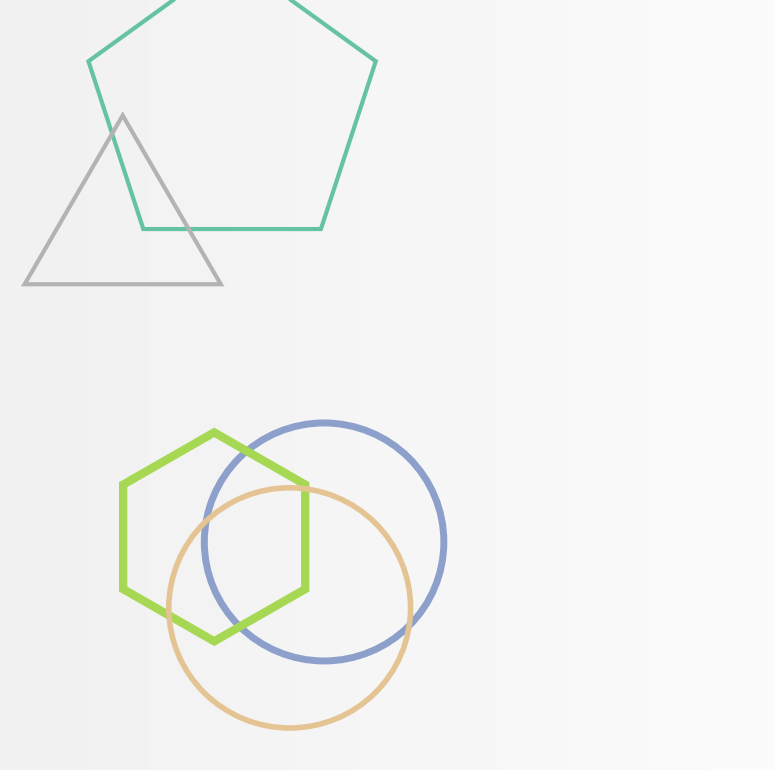[{"shape": "pentagon", "thickness": 1.5, "radius": 0.97, "center": [0.3, 0.86]}, {"shape": "circle", "thickness": 2.5, "radius": 0.77, "center": [0.418, 0.296]}, {"shape": "hexagon", "thickness": 3, "radius": 0.68, "center": [0.276, 0.303]}, {"shape": "circle", "thickness": 2, "radius": 0.78, "center": [0.374, 0.211]}, {"shape": "triangle", "thickness": 1.5, "radius": 0.73, "center": [0.158, 0.704]}]